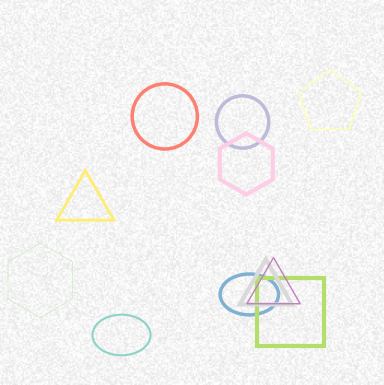[{"shape": "oval", "thickness": 1.5, "radius": 0.38, "center": [0.316, 0.13]}, {"shape": "pentagon", "thickness": 1, "radius": 0.43, "center": [0.857, 0.734]}, {"shape": "circle", "thickness": 2.5, "radius": 0.34, "center": [0.63, 0.683]}, {"shape": "circle", "thickness": 2.5, "radius": 0.42, "center": [0.428, 0.698]}, {"shape": "oval", "thickness": 2.5, "radius": 0.38, "center": [0.648, 0.235]}, {"shape": "square", "thickness": 3, "radius": 0.44, "center": [0.754, 0.19]}, {"shape": "hexagon", "thickness": 3, "radius": 0.4, "center": [0.64, 0.574]}, {"shape": "triangle", "thickness": 3, "radius": 0.39, "center": [0.691, 0.248]}, {"shape": "triangle", "thickness": 1, "radius": 0.4, "center": [0.71, 0.251]}, {"shape": "hexagon", "thickness": 0.5, "radius": 0.48, "center": [0.104, 0.272]}, {"shape": "triangle", "thickness": 2, "radius": 0.43, "center": [0.222, 0.471]}]